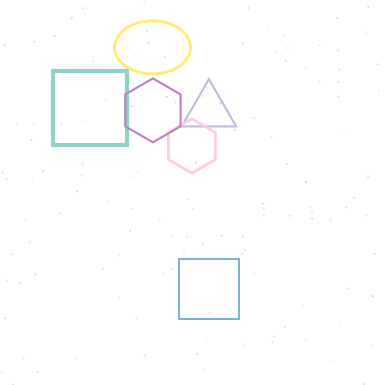[{"shape": "square", "thickness": 3, "radius": 0.48, "center": [0.234, 0.72]}, {"shape": "triangle", "thickness": 1.5, "radius": 0.41, "center": [0.543, 0.713]}, {"shape": "square", "thickness": 1.5, "radius": 0.39, "center": [0.542, 0.25]}, {"shape": "hexagon", "thickness": 2, "radius": 0.35, "center": [0.498, 0.621]}, {"shape": "hexagon", "thickness": 1.5, "radius": 0.41, "center": [0.397, 0.713]}, {"shape": "oval", "thickness": 2, "radius": 0.49, "center": [0.396, 0.877]}]